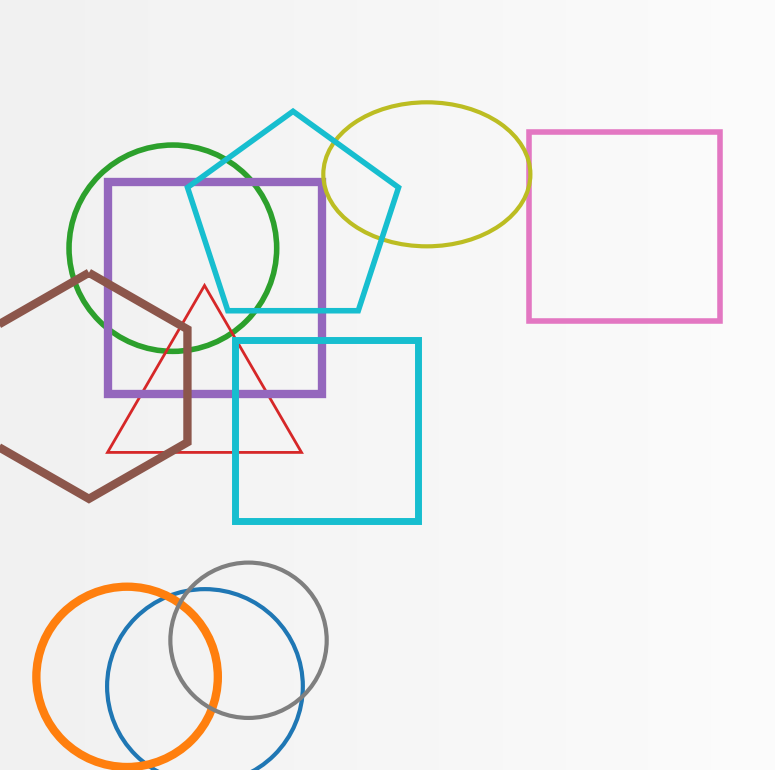[{"shape": "circle", "thickness": 1.5, "radius": 0.63, "center": [0.264, 0.109]}, {"shape": "circle", "thickness": 3, "radius": 0.59, "center": [0.164, 0.121]}, {"shape": "circle", "thickness": 2, "radius": 0.67, "center": [0.223, 0.678]}, {"shape": "triangle", "thickness": 1, "radius": 0.72, "center": [0.264, 0.485]}, {"shape": "square", "thickness": 3, "radius": 0.69, "center": [0.278, 0.626]}, {"shape": "hexagon", "thickness": 3, "radius": 0.73, "center": [0.115, 0.499]}, {"shape": "square", "thickness": 2, "radius": 0.61, "center": [0.806, 0.706]}, {"shape": "circle", "thickness": 1.5, "radius": 0.5, "center": [0.321, 0.168]}, {"shape": "oval", "thickness": 1.5, "radius": 0.67, "center": [0.551, 0.774]}, {"shape": "square", "thickness": 2.5, "radius": 0.59, "center": [0.421, 0.441]}, {"shape": "pentagon", "thickness": 2, "radius": 0.72, "center": [0.378, 0.712]}]